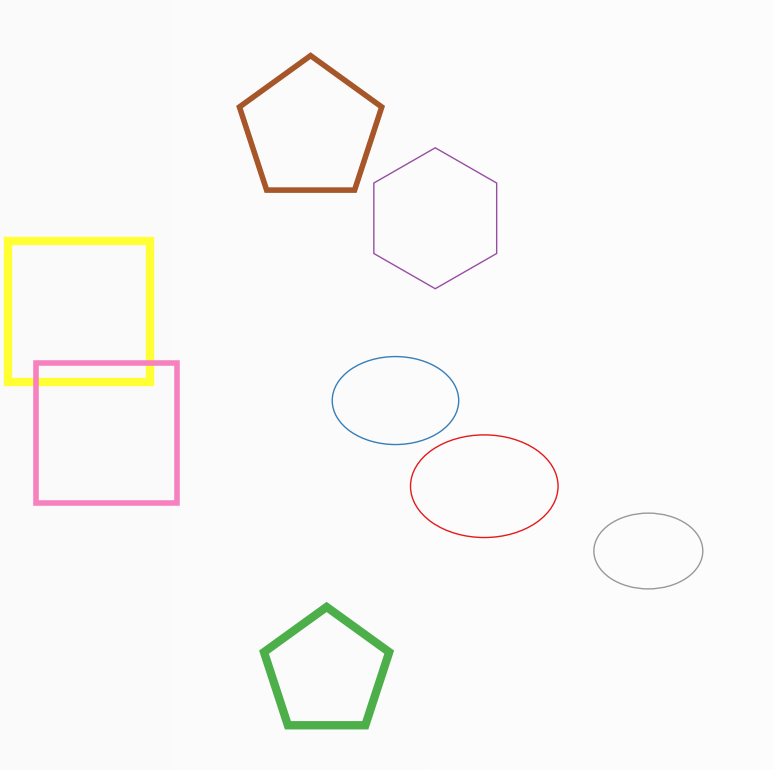[{"shape": "oval", "thickness": 0.5, "radius": 0.48, "center": [0.625, 0.369]}, {"shape": "oval", "thickness": 0.5, "radius": 0.41, "center": [0.51, 0.48]}, {"shape": "pentagon", "thickness": 3, "radius": 0.42, "center": [0.421, 0.127]}, {"shape": "hexagon", "thickness": 0.5, "radius": 0.46, "center": [0.562, 0.717]}, {"shape": "square", "thickness": 3, "radius": 0.46, "center": [0.102, 0.595]}, {"shape": "pentagon", "thickness": 2, "radius": 0.48, "center": [0.401, 0.831]}, {"shape": "square", "thickness": 2, "radius": 0.45, "center": [0.137, 0.438]}, {"shape": "oval", "thickness": 0.5, "radius": 0.35, "center": [0.837, 0.284]}]